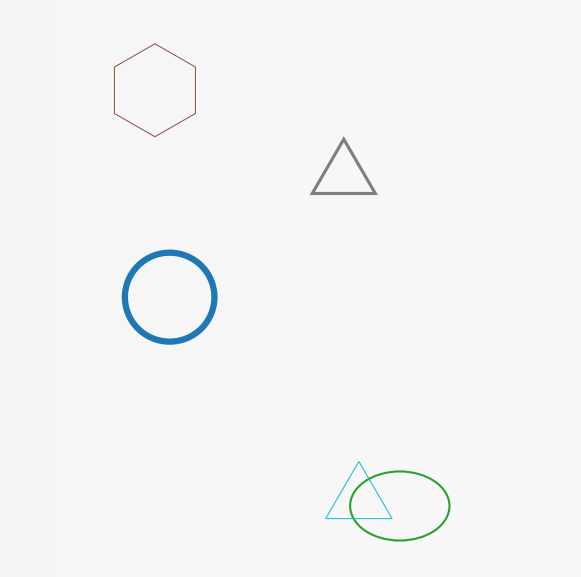[{"shape": "circle", "thickness": 3, "radius": 0.39, "center": [0.292, 0.485]}, {"shape": "oval", "thickness": 1, "radius": 0.43, "center": [0.688, 0.123]}, {"shape": "hexagon", "thickness": 0.5, "radius": 0.4, "center": [0.267, 0.843]}, {"shape": "triangle", "thickness": 1.5, "radius": 0.31, "center": [0.591, 0.695]}, {"shape": "triangle", "thickness": 0.5, "radius": 0.33, "center": [0.617, 0.134]}]